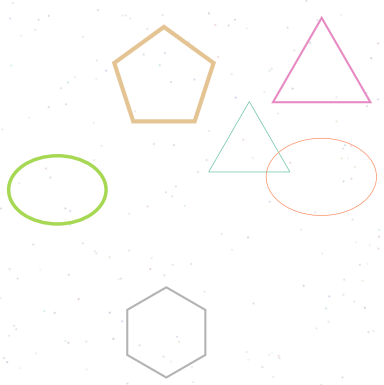[{"shape": "triangle", "thickness": 0.5, "radius": 0.61, "center": [0.648, 0.614]}, {"shape": "oval", "thickness": 0.5, "radius": 0.72, "center": [0.835, 0.541]}, {"shape": "triangle", "thickness": 1.5, "radius": 0.73, "center": [0.836, 0.808]}, {"shape": "oval", "thickness": 2.5, "radius": 0.63, "center": [0.149, 0.507]}, {"shape": "pentagon", "thickness": 3, "radius": 0.68, "center": [0.426, 0.794]}, {"shape": "hexagon", "thickness": 1.5, "radius": 0.59, "center": [0.432, 0.137]}]